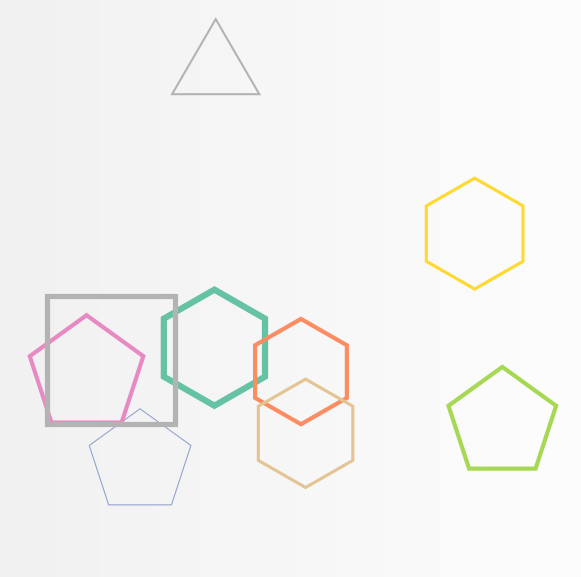[{"shape": "hexagon", "thickness": 3, "radius": 0.5, "center": [0.369, 0.397]}, {"shape": "hexagon", "thickness": 2, "radius": 0.46, "center": [0.518, 0.356]}, {"shape": "pentagon", "thickness": 0.5, "radius": 0.46, "center": [0.241, 0.199]}, {"shape": "pentagon", "thickness": 2, "radius": 0.51, "center": [0.149, 0.351]}, {"shape": "pentagon", "thickness": 2, "radius": 0.49, "center": [0.864, 0.266]}, {"shape": "hexagon", "thickness": 1.5, "radius": 0.48, "center": [0.817, 0.595]}, {"shape": "hexagon", "thickness": 1.5, "radius": 0.47, "center": [0.526, 0.249]}, {"shape": "square", "thickness": 2.5, "radius": 0.55, "center": [0.191, 0.375]}, {"shape": "triangle", "thickness": 1, "radius": 0.43, "center": [0.371, 0.879]}]